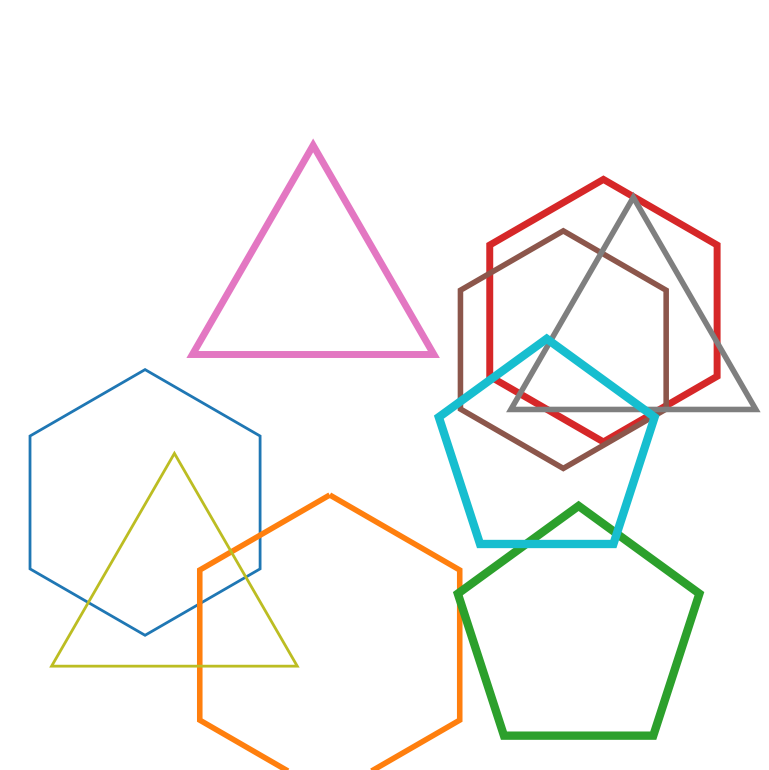[{"shape": "hexagon", "thickness": 1, "radius": 0.86, "center": [0.188, 0.347]}, {"shape": "hexagon", "thickness": 2, "radius": 0.97, "center": [0.428, 0.162]}, {"shape": "pentagon", "thickness": 3, "radius": 0.82, "center": [0.751, 0.178]}, {"shape": "hexagon", "thickness": 2.5, "radius": 0.85, "center": [0.784, 0.597]}, {"shape": "hexagon", "thickness": 2, "radius": 0.77, "center": [0.732, 0.546]}, {"shape": "triangle", "thickness": 2.5, "radius": 0.91, "center": [0.407, 0.63]}, {"shape": "triangle", "thickness": 2, "radius": 0.92, "center": [0.823, 0.56]}, {"shape": "triangle", "thickness": 1, "radius": 0.92, "center": [0.227, 0.227]}, {"shape": "pentagon", "thickness": 3, "radius": 0.74, "center": [0.71, 0.413]}]